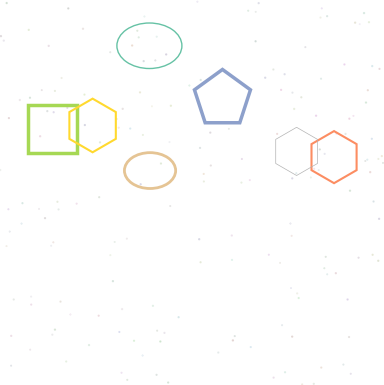[{"shape": "oval", "thickness": 1, "radius": 0.42, "center": [0.388, 0.881]}, {"shape": "hexagon", "thickness": 1.5, "radius": 0.34, "center": [0.868, 0.592]}, {"shape": "pentagon", "thickness": 2.5, "radius": 0.38, "center": [0.578, 0.743]}, {"shape": "square", "thickness": 2.5, "radius": 0.32, "center": [0.136, 0.665]}, {"shape": "hexagon", "thickness": 1.5, "radius": 0.35, "center": [0.241, 0.674]}, {"shape": "oval", "thickness": 2, "radius": 0.33, "center": [0.39, 0.557]}, {"shape": "hexagon", "thickness": 0.5, "radius": 0.31, "center": [0.77, 0.607]}]